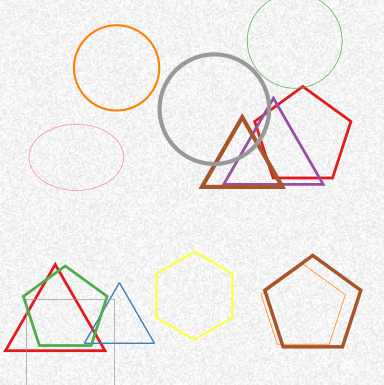[{"shape": "pentagon", "thickness": 2, "radius": 0.66, "center": [0.787, 0.644]}, {"shape": "triangle", "thickness": 2, "radius": 0.75, "center": [0.143, 0.164]}, {"shape": "triangle", "thickness": 1, "radius": 0.52, "center": [0.31, 0.161]}, {"shape": "circle", "thickness": 0.5, "radius": 0.62, "center": [0.765, 0.894]}, {"shape": "pentagon", "thickness": 2, "radius": 0.57, "center": [0.17, 0.195]}, {"shape": "triangle", "thickness": 2, "radius": 0.75, "center": [0.71, 0.596]}, {"shape": "circle", "thickness": 1.5, "radius": 0.55, "center": [0.303, 0.824]}, {"shape": "pentagon", "thickness": 0.5, "radius": 0.57, "center": [0.788, 0.199]}, {"shape": "hexagon", "thickness": 1.5, "radius": 0.57, "center": [0.505, 0.232]}, {"shape": "pentagon", "thickness": 2.5, "radius": 0.66, "center": [0.812, 0.205]}, {"shape": "triangle", "thickness": 3, "radius": 0.6, "center": [0.629, 0.575]}, {"shape": "oval", "thickness": 0.5, "radius": 0.61, "center": [0.198, 0.591]}, {"shape": "circle", "thickness": 3, "radius": 0.71, "center": [0.557, 0.716]}, {"shape": "square", "thickness": 0.5, "radius": 0.58, "center": [0.182, 0.109]}]